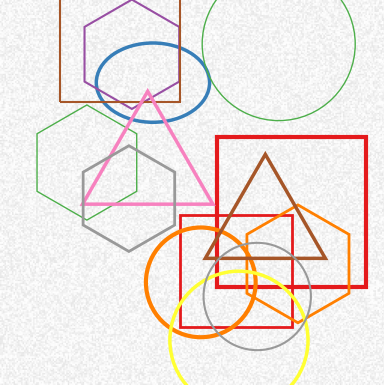[{"shape": "square", "thickness": 2, "radius": 0.72, "center": [0.613, 0.296]}, {"shape": "square", "thickness": 3, "radius": 0.97, "center": [0.757, 0.449]}, {"shape": "oval", "thickness": 2.5, "radius": 0.74, "center": [0.397, 0.785]}, {"shape": "circle", "thickness": 1, "radius": 0.99, "center": [0.724, 0.885]}, {"shape": "hexagon", "thickness": 1, "radius": 0.75, "center": [0.226, 0.578]}, {"shape": "hexagon", "thickness": 1.5, "radius": 0.71, "center": [0.343, 0.859]}, {"shape": "circle", "thickness": 3, "radius": 0.71, "center": [0.522, 0.267]}, {"shape": "hexagon", "thickness": 2, "radius": 0.77, "center": [0.774, 0.315]}, {"shape": "circle", "thickness": 2.5, "radius": 0.9, "center": [0.621, 0.116]}, {"shape": "square", "thickness": 1.5, "radius": 0.78, "center": [0.312, 0.891]}, {"shape": "triangle", "thickness": 2.5, "radius": 0.9, "center": [0.689, 0.419]}, {"shape": "triangle", "thickness": 2.5, "radius": 0.98, "center": [0.384, 0.567]}, {"shape": "circle", "thickness": 1.5, "radius": 0.7, "center": [0.668, 0.23]}, {"shape": "hexagon", "thickness": 2, "radius": 0.69, "center": [0.335, 0.484]}]